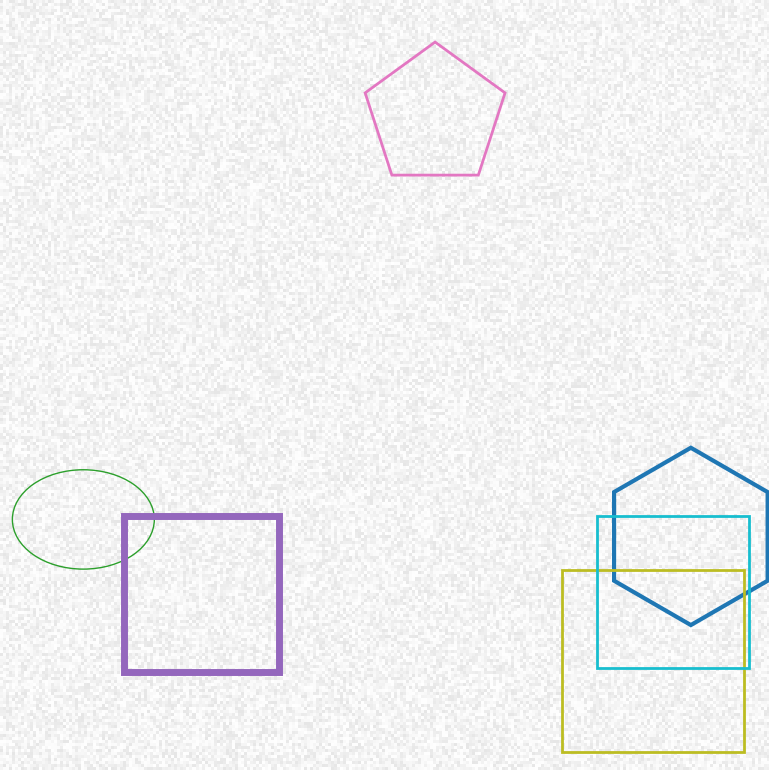[{"shape": "hexagon", "thickness": 1.5, "radius": 0.58, "center": [0.897, 0.303]}, {"shape": "oval", "thickness": 0.5, "radius": 0.46, "center": [0.108, 0.325]}, {"shape": "square", "thickness": 2.5, "radius": 0.5, "center": [0.262, 0.229]}, {"shape": "pentagon", "thickness": 1, "radius": 0.48, "center": [0.565, 0.85]}, {"shape": "square", "thickness": 1, "radius": 0.59, "center": [0.848, 0.141]}, {"shape": "square", "thickness": 1, "radius": 0.49, "center": [0.874, 0.231]}]